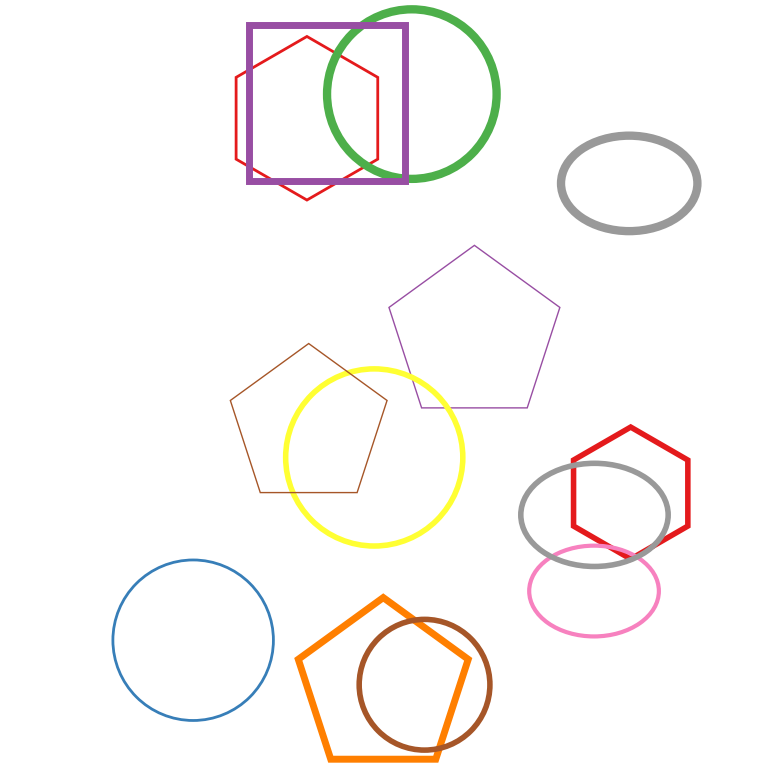[{"shape": "hexagon", "thickness": 2, "radius": 0.43, "center": [0.819, 0.36]}, {"shape": "hexagon", "thickness": 1, "radius": 0.53, "center": [0.399, 0.846]}, {"shape": "circle", "thickness": 1, "radius": 0.52, "center": [0.251, 0.169]}, {"shape": "circle", "thickness": 3, "radius": 0.55, "center": [0.535, 0.878]}, {"shape": "pentagon", "thickness": 0.5, "radius": 0.58, "center": [0.616, 0.565]}, {"shape": "square", "thickness": 2.5, "radius": 0.51, "center": [0.425, 0.867]}, {"shape": "pentagon", "thickness": 2.5, "radius": 0.58, "center": [0.498, 0.108]}, {"shape": "circle", "thickness": 2, "radius": 0.58, "center": [0.486, 0.406]}, {"shape": "pentagon", "thickness": 0.5, "radius": 0.53, "center": [0.401, 0.447]}, {"shape": "circle", "thickness": 2, "radius": 0.42, "center": [0.551, 0.111]}, {"shape": "oval", "thickness": 1.5, "radius": 0.42, "center": [0.771, 0.232]}, {"shape": "oval", "thickness": 2, "radius": 0.48, "center": [0.772, 0.331]}, {"shape": "oval", "thickness": 3, "radius": 0.44, "center": [0.817, 0.762]}]